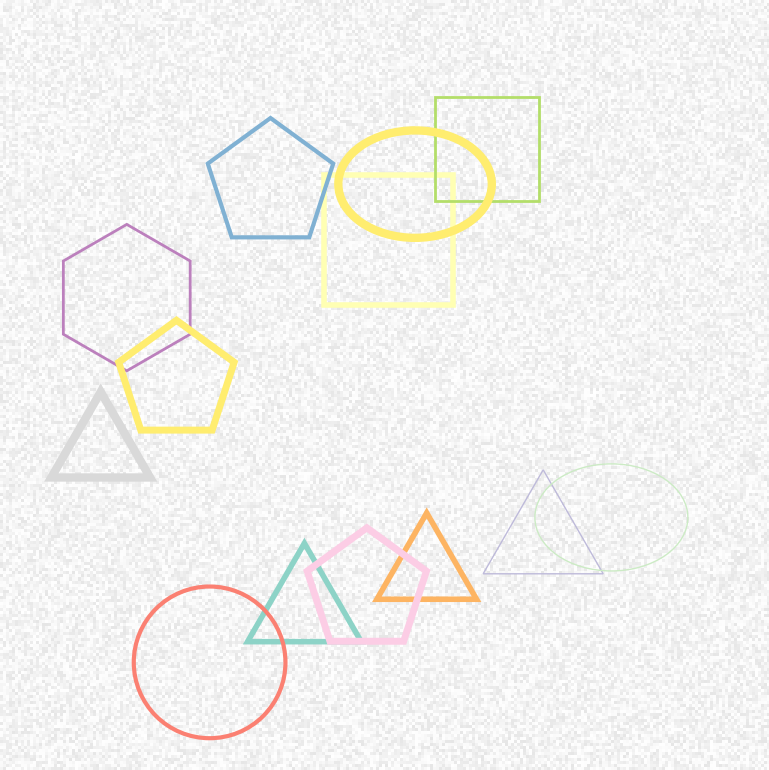[{"shape": "triangle", "thickness": 2, "radius": 0.43, "center": [0.395, 0.209]}, {"shape": "square", "thickness": 2, "radius": 0.42, "center": [0.504, 0.688]}, {"shape": "triangle", "thickness": 0.5, "radius": 0.45, "center": [0.705, 0.3]}, {"shape": "circle", "thickness": 1.5, "radius": 0.49, "center": [0.272, 0.14]}, {"shape": "pentagon", "thickness": 1.5, "radius": 0.43, "center": [0.351, 0.761]}, {"shape": "triangle", "thickness": 2, "radius": 0.37, "center": [0.554, 0.259]}, {"shape": "square", "thickness": 1, "radius": 0.34, "center": [0.633, 0.806]}, {"shape": "pentagon", "thickness": 2.5, "radius": 0.41, "center": [0.476, 0.233]}, {"shape": "triangle", "thickness": 3, "radius": 0.37, "center": [0.131, 0.417]}, {"shape": "hexagon", "thickness": 1, "radius": 0.48, "center": [0.165, 0.613]}, {"shape": "oval", "thickness": 0.5, "radius": 0.5, "center": [0.794, 0.328]}, {"shape": "pentagon", "thickness": 2.5, "radius": 0.39, "center": [0.229, 0.505]}, {"shape": "oval", "thickness": 3, "radius": 0.5, "center": [0.539, 0.761]}]